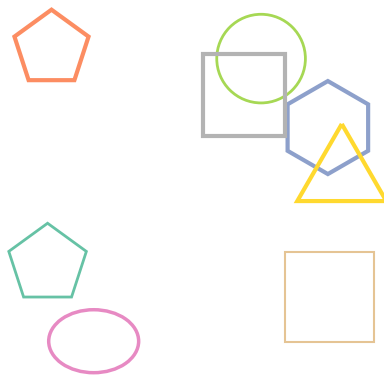[{"shape": "pentagon", "thickness": 2, "radius": 0.53, "center": [0.124, 0.314]}, {"shape": "pentagon", "thickness": 3, "radius": 0.51, "center": [0.134, 0.874]}, {"shape": "hexagon", "thickness": 3, "radius": 0.6, "center": [0.852, 0.669]}, {"shape": "oval", "thickness": 2.5, "radius": 0.58, "center": [0.243, 0.114]}, {"shape": "circle", "thickness": 2, "radius": 0.58, "center": [0.678, 0.848]}, {"shape": "triangle", "thickness": 3, "radius": 0.67, "center": [0.888, 0.544]}, {"shape": "square", "thickness": 1.5, "radius": 0.58, "center": [0.856, 0.228]}, {"shape": "square", "thickness": 3, "radius": 0.53, "center": [0.633, 0.754]}]